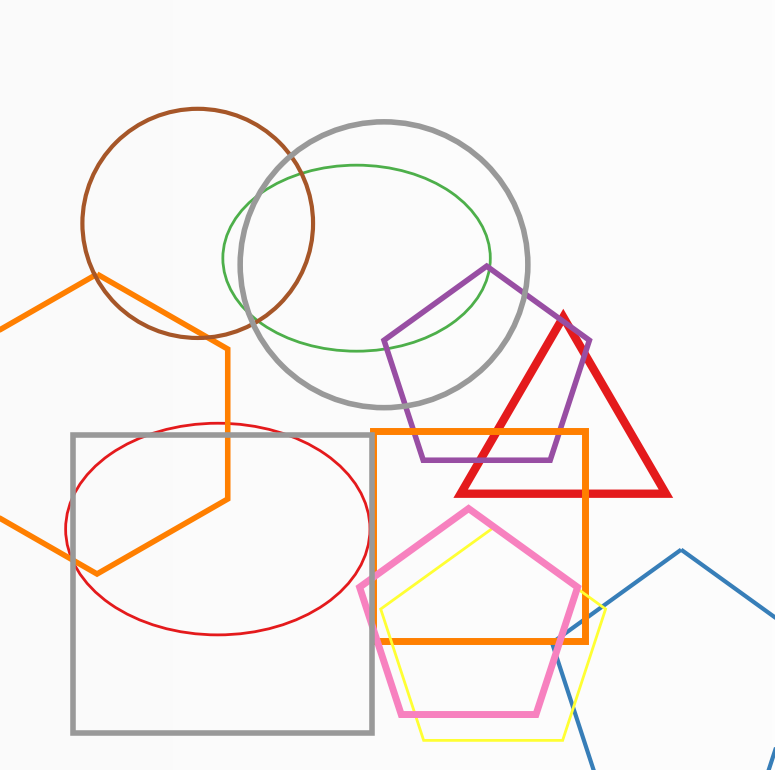[{"shape": "oval", "thickness": 1, "radius": 0.98, "center": [0.281, 0.313]}, {"shape": "triangle", "thickness": 3, "radius": 0.76, "center": [0.727, 0.435]}, {"shape": "pentagon", "thickness": 1.5, "radius": 0.88, "center": [0.879, 0.111]}, {"shape": "oval", "thickness": 1, "radius": 0.86, "center": [0.46, 0.665]}, {"shape": "pentagon", "thickness": 2, "radius": 0.7, "center": [0.628, 0.515]}, {"shape": "hexagon", "thickness": 2, "radius": 0.97, "center": [0.125, 0.449]}, {"shape": "square", "thickness": 2.5, "radius": 0.68, "center": [0.618, 0.304]}, {"shape": "pentagon", "thickness": 1, "radius": 0.76, "center": [0.636, 0.162]}, {"shape": "circle", "thickness": 1.5, "radius": 0.74, "center": [0.255, 0.71]}, {"shape": "pentagon", "thickness": 2.5, "radius": 0.74, "center": [0.605, 0.192]}, {"shape": "square", "thickness": 2, "radius": 0.97, "center": [0.287, 0.242]}, {"shape": "circle", "thickness": 2, "radius": 0.93, "center": [0.496, 0.656]}]